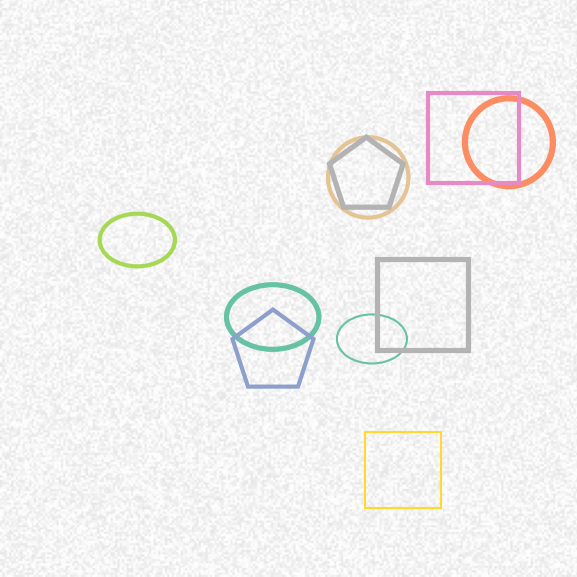[{"shape": "oval", "thickness": 2.5, "radius": 0.4, "center": [0.472, 0.45]}, {"shape": "oval", "thickness": 1, "radius": 0.3, "center": [0.644, 0.412]}, {"shape": "circle", "thickness": 3, "radius": 0.38, "center": [0.881, 0.753]}, {"shape": "pentagon", "thickness": 2, "radius": 0.37, "center": [0.473, 0.389]}, {"shape": "square", "thickness": 2, "radius": 0.39, "center": [0.819, 0.76]}, {"shape": "oval", "thickness": 2, "radius": 0.33, "center": [0.238, 0.584]}, {"shape": "square", "thickness": 1, "radius": 0.33, "center": [0.698, 0.186]}, {"shape": "circle", "thickness": 2, "radius": 0.35, "center": [0.638, 0.692]}, {"shape": "square", "thickness": 2.5, "radius": 0.39, "center": [0.731, 0.473]}, {"shape": "pentagon", "thickness": 2.5, "radius": 0.34, "center": [0.634, 0.695]}]